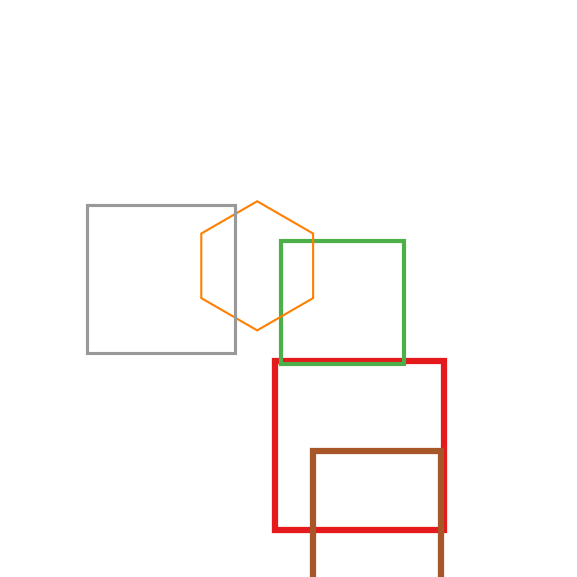[{"shape": "square", "thickness": 3, "radius": 0.73, "center": [0.622, 0.227]}, {"shape": "square", "thickness": 2, "radius": 0.53, "center": [0.593, 0.475]}, {"shape": "hexagon", "thickness": 1, "radius": 0.56, "center": [0.445, 0.539]}, {"shape": "square", "thickness": 3, "radius": 0.56, "center": [0.653, 0.107]}, {"shape": "square", "thickness": 1.5, "radius": 0.64, "center": [0.279, 0.516]}]